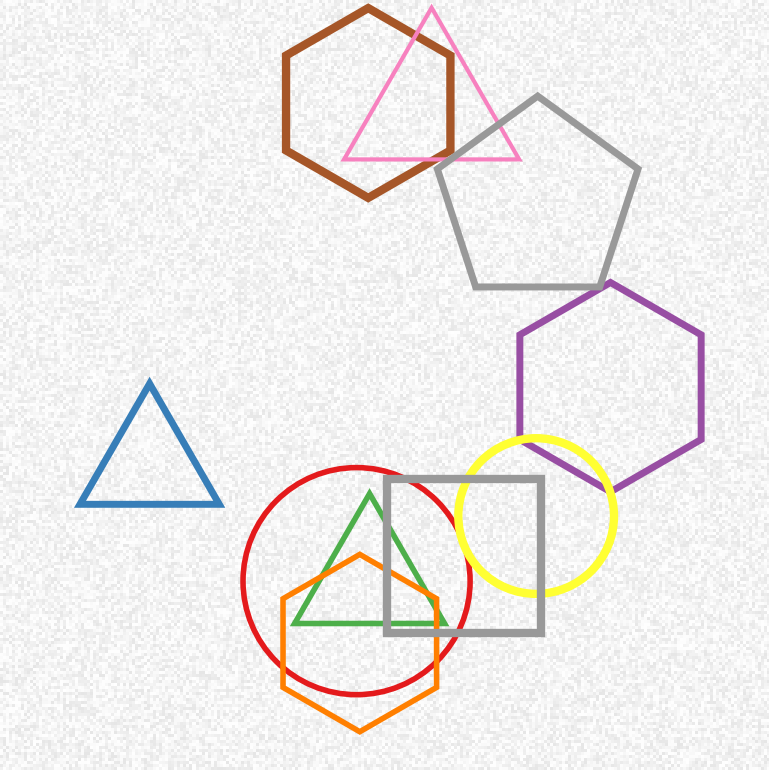[{"shape": "circle", "thickness": 2, "radius": 0.74, "center": [0.463, 0.245]}, {"shape": "triangle", "thickness": 2.5, "radius": 0.52, "center": [0.194, 0.397]}, {"shape": "triangle", "thickness": 2, "radius": 0.56, "center": [0.48, 0.246]}, {"shape": "hexagon", "thickness": 2.5, "radius": 0.68, "center": [0.793, 0.497]}, {"shape": "hexagon", "thickness": 2, "radius": 0.58, "center": [0.467, 0.165]}, {"shape": "circle", "thickness": 3, "radius": 0.51, "center": [0.696, 0.33]}, {"shape": "hexagon", "thickness": 3, "radius": 0.62, "center": [0.478, 0.866]}, {"shape": "triangle", "thickness": 1.5, "radius": 0.66, "center": [0.561, 0.859]}, {"shape": "square", "thickness": 3, "radius": 0.5, "center": [0.603, 0.278]}, {"shape": "pentagon", "thickness": 2.5, "radius": 0.69, "center": [0.698, 0.738]}]